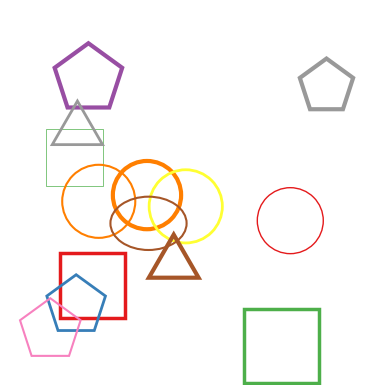[{"shape": "circle", "thickness": 1, "radius": 0.43, "center": [0.754, 0.427]}, {"shape": "square", "thickness": 2.5, "radius": 0.42, "center": [0.241, 0.259]}, {"shape": "pentagon", "thickness": 2, "radius": 0.4, "center": [0.198, 0.206]}, {"shape": "square", "thickness": 0.5, "radius": 0.37, "center": [0.194, 0.591]}, {"shape": "square", "thickness": 2.5, "radius": 0.48, "center": [0.732, 0.101]}, {"shape": "pentagon", "thickness": 3, "radius": 0.46, "center": [0.23, 0.795]}, {"shape": "circle", "thickness": 1.5, "radius": 0.47, "center": [0.256, 0.477]}, {"shape": "circle", "thickness": 3, "radius": 0.44, "center": [0.382, 0.493]}, {"shape": "circle", "thickness": 2, "radius": 0.48, "center": [0.482, 0.464]}, {"shape": "triangle", "thickness": 3, "radius": 0.37, "center": [0.451, 0.316]}, {"shape": "oval", "thickness": 1.5, "radius": 0.49, "center": [0.386, 0.42]}, {"shape": "pentagon", "thickness": 1.5, "radius": 0.41, "center": [0.131, 0.143]}, {"shape": "pentagon", "thickness": 3, "radius": 0.36, "center": [0.848, 0.775]}, {"shape": "triangle", "thickness": 2, "radius": 0.38, "center": [0.201, 0.662]}]